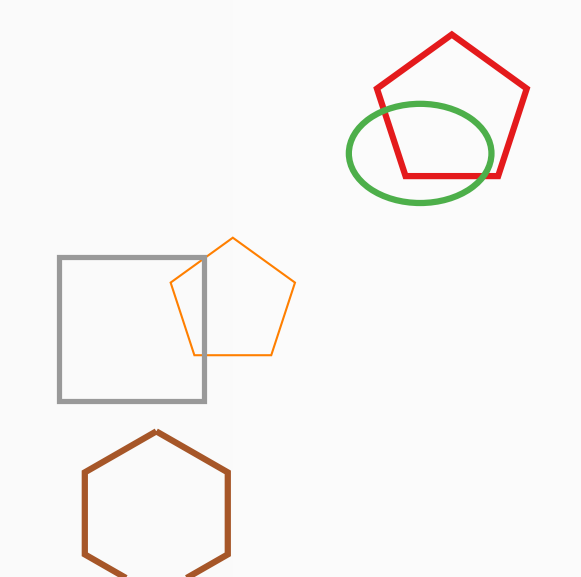[{"shape": "pentagon", "thickness": 3, "radius": 0.68, "center": [0.777, 0.804]}, {"shape": "oval", "thickness": 3, "radius": 0.61, "center": [0.723, 0.733]}, {"shape": "pentagon", "thickness": 1, "radius": 0.56, "center": [0.401, 0.475]}, {"shape": "hexagon", "thickness": 3, "radius": 0.71, "center": [0.269, 0.11]}, {"shape": "square", "thickness": 2.5, "radius": 0.62, "center": [0.227, 0.43]}]